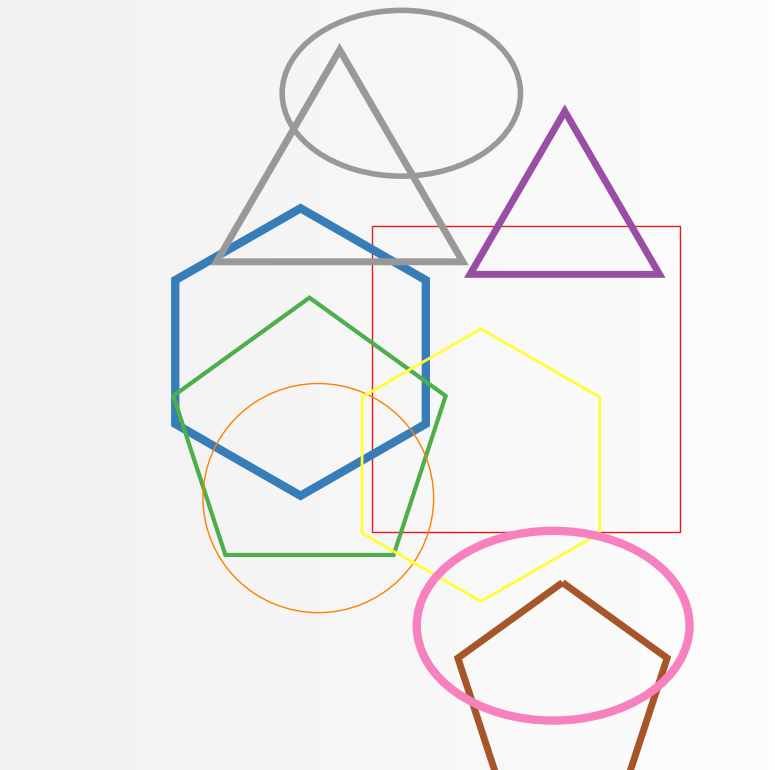[{"shape": "square", "thickness": 0.5, "radius": 0.99, "center": [0.679, 0.508]}, {"shape": "hexagon", "thickness": 3, "radius": 0.93, "center": [0.388, 0.543]}, {"shape": "pentagon", "thickness": 1.5, "radius": 0.92, "center": [0.399, 0.429]}, {"shape": "triangle", "thickness": 2.5, "radius": 0.71, "center": [0.729, 0.714]}, {"shape": "circle", "thickness": 0.5, "radius": 0.74, "center": [0.411, 0.353]}, {"shape": "hexagon", "thickness": 1, "radius": 0.88, "center": [0.62, 0.396]}, {"shape": "pentagon", "thickness": 2.5, "radius": 0.71, "center": [0.726, 0.101]}, {"shape": "oval", "thickness": 3, "radius": 0.88, "center": [0.714, 0.187]}, {"shape": "oval", "thickness": 2, "radius": 0.77, "center": [0.518, 0.879]}, {"shape": "triangle", "thickness": 2.5, "radius": 0.92, "center": [0.438, 0.752]}]